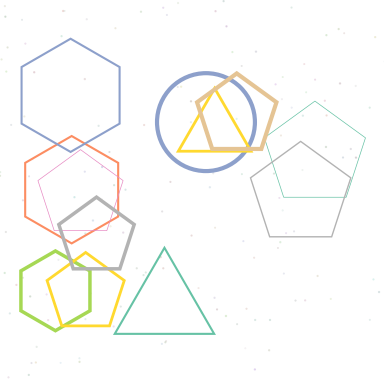[{"shape": "pentagon", "thickness": 0.5, "radius": 0.69, "center": [0.818, 0.599]}, {"shape": "triangle", "thickness": 1.5, "radius": 0.75, "center": [0.427, 0.207]}, {"shape": "hexagon", "thickness": 1.5, "radius": 0.7, "center": [0.186, 0.507]}, {"shape": "circle", "thickness": 3, "radius": 0.64, "center": [0.535, 0.683]}, {"shape": "hexagon", "thickness": 1.5, "radius": 0.73, "center": [0.183, 0.752]}, {"shape": "pentagon", "thickness": 0.5, "radius": 0.58, "center": [0.209, 0.495]}, {"shape": "hexagon", "thickness": 2.5, "radius": 0.52, "center": [0.144, 0.245]}, {"shape": "pentagon", "thickness": 2, "radius": 0.53, "center": [0.222, 0.239]}, {"shape": "triangle", "thickness": 2, "radius": 0.54, "center": [0.558, 0.662]}, {"shape": "pentagon", "thickness": 3, "radius": 0.54, "center": [0.615, 0.701]}, {"shape": "pentagon", "thickness": 1, "radius": 0.68, "center": [0.781, 0.496]}, {"shape": "pentagon", "thickness": 2.5, "radius": 0.51, "center": [0.251, 0.385]}]